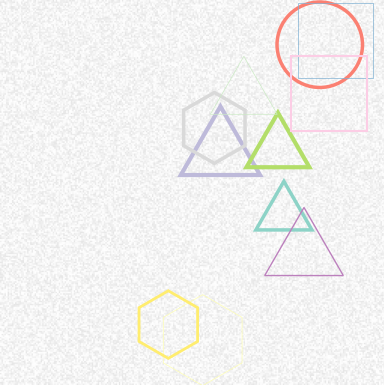[{"shape": "triangle", "thickness": 2.5, "radius": 0.42, "center": [0.737, 0.445]}, {"shape": "hexagon", "thickness": 0.5, "radius": 0.59, "center": [0.526, 0.116]}, {"shape": "triangle", "thickness": 3, "radius": 0.59, "center": [0.573, 0.605]}, {"shape": "circle", "thickness": 2.5, "radius": 0.56, "center": [0.831, 0.884]}, {"shape": "square", "thickness": 0.5, "radius": 0.49, "center": [0.87, 0.896]}, {"shape": "triangle", "thickness": 3, "radius": 0.47, "center": [0.722, 0.613]}, {"shape": "square", "thickness": 1.5, "radius": 0.49, "center": [0.855, 0.757]}, {"shape": "hexagon", "thickness": 2.5, "radius": 0.46, "center": [0.557, 0.668]}, {"shape": "triangle", "thickness": 1, "radius": 0.59, "center": [0.79, 0.343]}, {"shape": "triangle", "thickness": 0.5, "radius": 0.5, "center": [0.633, 0.753]}, {"shape": "hexagon", "thickness": 2, "radius": 0.44, "center": [0.437, 0.157]}]